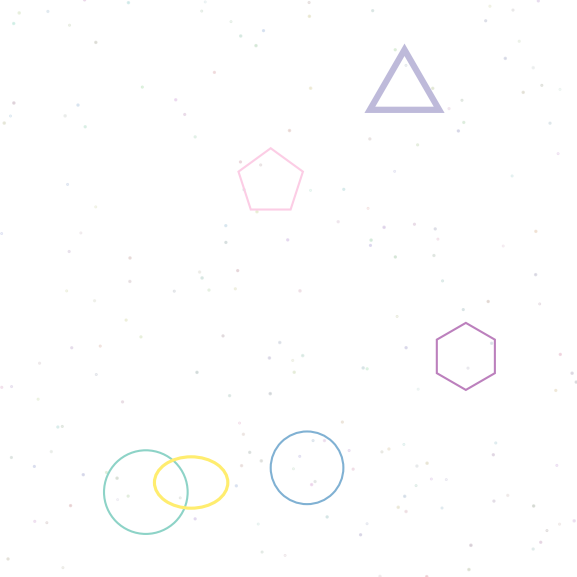[{"shape": "circle", "thickness": 1, "radius": 0.36, "center": [0.253, 0.147]}, {"shape": "triangle", "thickness": 3, "radius": 0.35, "center": [0.7, 0.844]}, {"shape": "circle", "thickness": 1, "radius": 0.31, "center": [0.532, 0.189]}, {"shape": "pentagon", "thickness": 1, "radius": 0.29, "center": [0.469, 0.684]}, {"shape": "hexagon", "thickness": 1, "radius": 0.29, "center": [0.807, 0.382]}, {"shape": "oval", "thickness": 1.5, "radius": 0.32, "center": [0.331, 0.164]}]